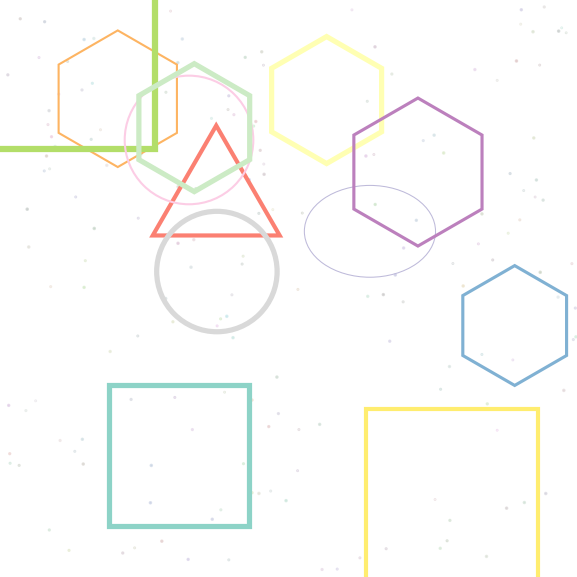[{"shape": "square", "thickness": 2.5, "radius": 0.61, "center": [0.31, 0.211]}, {"shape": "hexagon", "thickness": 2.5, "radius": 0.55, "center": [0.566, 0.826]}, {"shape": "oval", "thickness": 0.5, "radius": 0.57, "center": [0.641, 0.599]}, {"shape": "triangle", "thickness": 2, "radius": 0.63, "center": [0.374, 0.655]}, {"shape": "hexagon", "thickness": 1.5, "radius": 0.52, "center": [0.891, 0.435]}, {"shape": "hexagon", "thickness": 1, "radius": 0.59, "center": [0.204, 0.828]}, {"shape": "square", "thickness": 3, "radius": 0.74, "center": [0.121, 0.888]}, {"shape": "circle", "thickness": 1, "radius": 0.56, "center": [0.327, 0.757]}, {"shape": "circle", "thickness": 2.5, "radius": 0.52, "center": [0.376, 0.529]}, {"shape": "hexagon", "thickness": 1.5, "radius": 0.64, "center": [0.724, 0.701]}, {"shape": "hexagon", "thickness": 2.5, "radius": 0.55, "center": [0.336, 0.778]}, {"shape": "square", "thickness": 2, "radius": 0.75, "center": [0.783, 0.141]}]